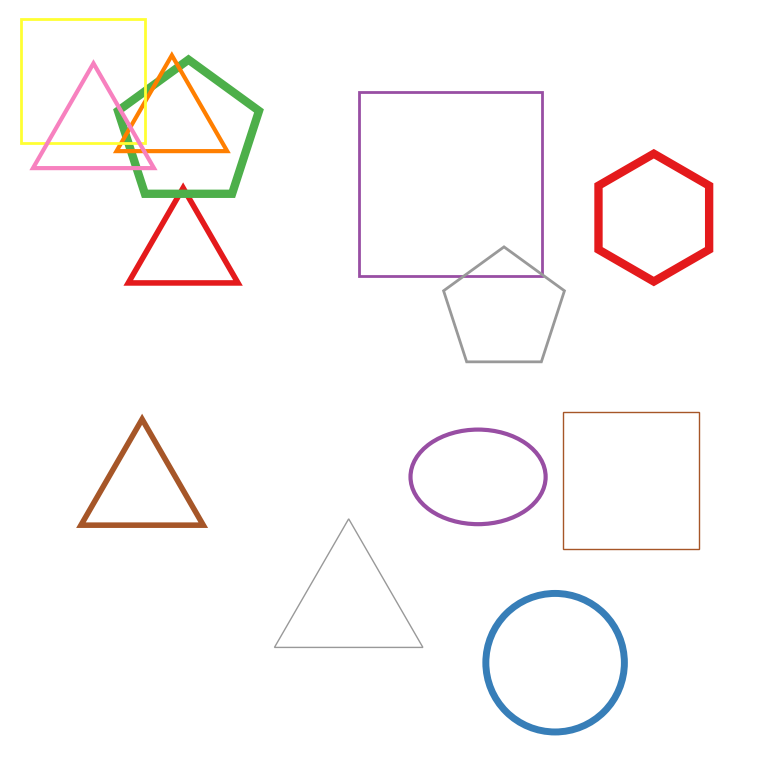[{"shape": "triangle", "thickness": 2, "radius": 0.41, "center": [0.238, 0.674]}, {"shape": "hexagon", "thickness": 3, "radius": 0.41, "center": [0.849, 0.717]}, {"shape": "circle", "thickness": 2.5, "radius": 0.45, "center": [0.721, 0.139]}, {"shape": "pentagon", "thickness": 3, "radius": 0.48, "center": [0.245, 0.826]}, {"shape": "oval", "thickness": 1.5, "radius": 0.44, "center": [0.621, 0.381]}, {"shape": "square", "thickness": 1, "radius": 0.59, "center": [0.585, 0.761]}, {"shape": "triangle", "thickness": 1.5, "radius": 0.41, "center": [0.223, 0.845]}, {"shape": "square", "thickness": 1, "radius": 0.4, "center": [0.108, 0.895]}, {"shape": "square", "thickness": 0.5, "radius": 0.44, "center": [0.819, 0.376]}, {"shape": "triangle", "thickness": 2, "radius": 0.46, "center": [0.185, 0.364]}, {"shape": "triangle", "thickness": 1.5, "radius": 0.45, "center": [0.121, 0.827]}, {"shape": "pentagon", "thickness": 1, "radius": 0.41, "center": [0.655, 0.597]}, {"shape": "triangle", "thickness": 0.5, "radius": 0.56, "center": [0.453, 0.215]}]